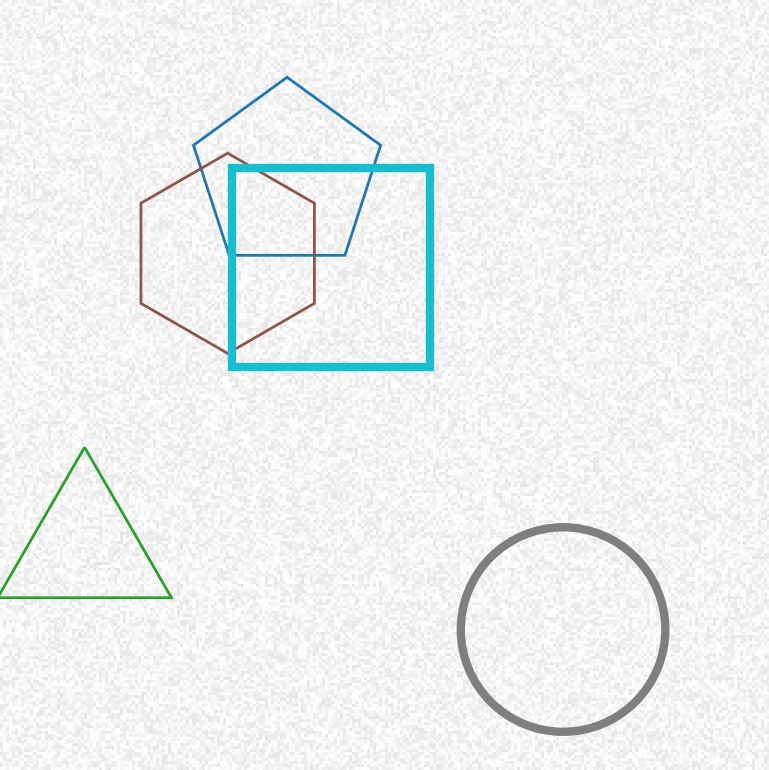[{"shape": "pentagon", "thickness": 1, "radius": 0.64, "center": [0.373, 0.772]}, {"shape": "triangle", "thickness": 1, "radius": 0.65, "center": [0.11, 0.289]}, {"shape": "hexagon", "thickness": 1, "radius": 0.65, "center": [0.296, 0.671]}, {"shape": "circle", "thickness": 3, "radius": 0.66, "center": [0.731, 0.182]}, {"shape": "square", "thickness": 3, "radius": 0.64, "center": [0.43, 0.653]}]